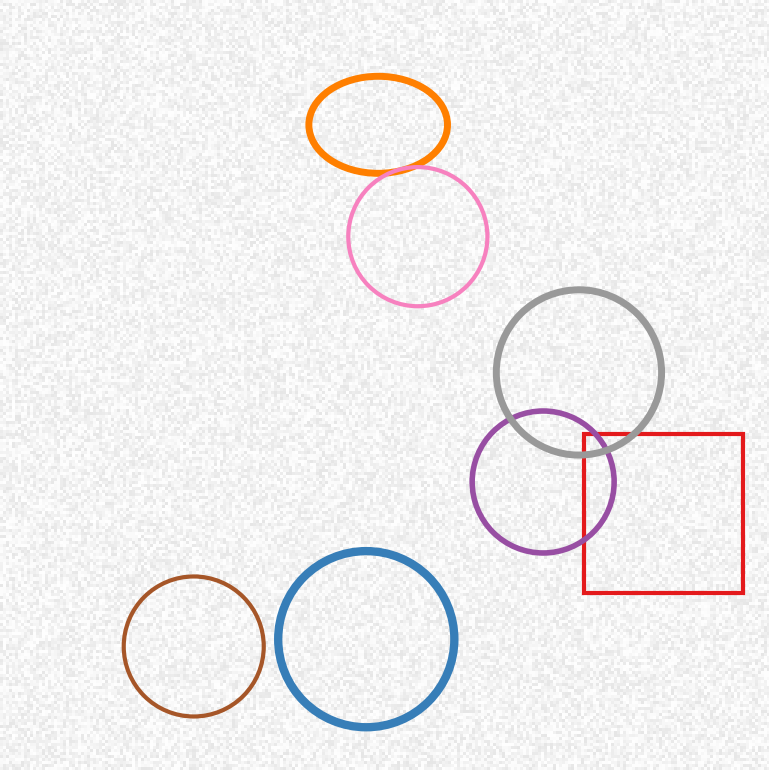[{"shape": "square", "thickness": 1.5, "radius": 0.52, "center": [0.862, 0.333]}, {"shape": "circle", "thickness": 3, "radius": 0.57, "center": [0.476, 0.17]}, {"shape": "circle", "thickness": 2, "radius": 0.46, "center": [0.705, 0.374]}, {"shape": "oval", "thickness": 2.5, "radius": 0.45, "center": [0.491, 0.838]}, {"shape": "circle", "thickness": 1.5, "radius": 0.45, "center": [0.252, 0.16]}, {"shape": "circle", "thickness": 1.5, "radius": 0.45, "center": [0.543, 0.693]}, {"shape": "circle", "thickness": 2.5, "radius": 0.54, "center": [0.752, 0.516]}]